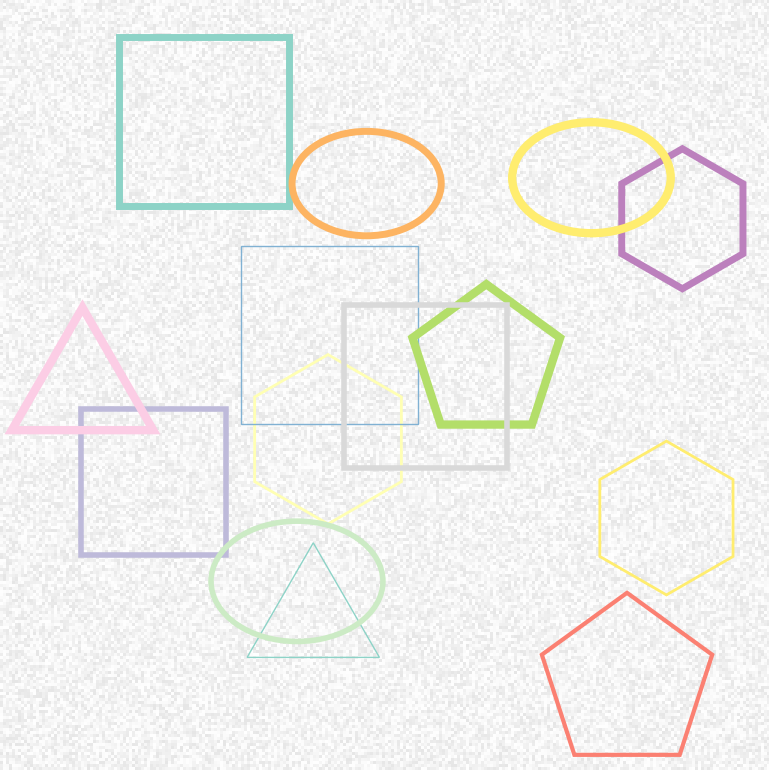[{"shape": "square", "thickness": 2.5, "radius": 0.55, "center": [0.265, 0.842]}, {"shape": "triangle", "thickness": 0.5, "radius": 0.5, "center": [0.407, 0.196]}, {"shape": "hexagon", "thickness": 1, "radius": 0.55, "center": [0.426, 0.43]}, {"shape": "square", "thickness": 2, "radius": 0.47, "center": [0.199, 0.374]}, {"shape": "pentagon", "thickness": 1.5, "radius": 0.58, "center": [0.814, 0.114]}, {"shape": "square", "thickness": 0.5, "radius": 0.58, "center": [0.428, 0.565]}, {"shape": "oval", "thickness": 2.5, "radius": 0.48, "center": [0.476, 0.762]}, {"shape": "pentagon", "thickness": 3, "radius": 0.5, "center": [0.632, 0.53]}, {"shape": "triangle", "thickness": 3, "radius": 0.53, "center": [0.107, 0.494]}, {"shape": "square", "thickness": 2, "radius": 0.53, "center": [0.553, 0.498]}, {"shape": "hexagon", "thickness": 2.5, "radius": 0.45, "center": [0.886, 0.716]}, {"shape": "oval", "thickness": 2, "radius": 0.56, "center": [0.386, 0.245]}, {"shape": "hexagon", "thickness": 1, "radius": 0.5, "center": [0.866, 0.327]}, {"shape": "oval", "thickness": 3, "radius": 0.51, "center": [0.768, 0.769]}]